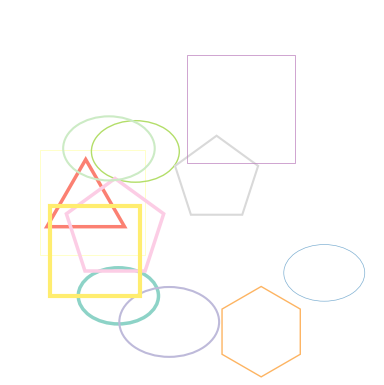[{"shape": "oval", "thickness": 2.5, "radius": 0.52, "center": [0.307, 0.232]}, {"shape": "square", "thickness": 0.5, "radius": 0.68, "center": [0.24, 0.474]}, {"shape": "oval", "thickness": 1.5, "radius": 0.65, "center": [0.44, 0.164]}, {"shape": "triangle", "thickness": 2.5, "radius": 0.58, "center": [0.223, 0.469]}, {"shape": "oval", "thickness": 0.5, "radius": 0.53, "center": [0.842, 0.291]}, {"shape": "hexagon", "thickness": 1, "radius": 0.59, "center": [0.678, 0.139]}, {"shape": "oval", "thickness": 1, "radius": 0.57, "center": [0.352, 0.607]}, {"shape": "pentagon", "thickness": 2.5, "radius": 0.66, "center": [0.299, 0.404]}, {"shape": "pentagon", "thickness": 1.5, "radius": 0.57, "center": [0.563, 0.534]}, {"shape": "square", "thickness": 0.5, "radius": 0.7, "center": [0.626, 0.716]}, {"shape": "oval", "thickness": 1.5, "radius": 0.59, "center": [0.283, 0.615]}, {"shape": "square", "thickness": 3, "radius": 0.58, "center": [0.247, 0.348]}]